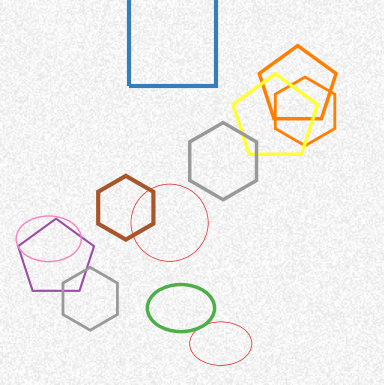[{"shape": "oval", "thickness": 0.5, "radius": 0.4, "center": [0.573, 0.107]}, {"shape": "circle", "thickness": 0.5, "radius": 0.5, "center": [0.44, 0.421]}, {"shape": "square", "thickness": 3, "radius": 0.57, "center": [0.448, 0.89]}, {"shape": "oval", "thickness": 2.5, "radius": 0.44, "center": [0.47, 0.2]}, {"shape": "pentagon", "thickness": 1.5, "radius": 0.52, "center": [0.146, 0.328]}, {"shape": "pentagon", "thickness": 2.5, "radius": 0.52, "center": [0.773, 0.777]}, {"shape": "hexagon", "thickness": 2, "radius": 0.45, "center": [0.792, 0.711]}, {"shape": "pentagon", "thickness": 2.5, "radius": 0.58, "center": [0.715, 0.693]}, {"shape": "hexagon", "thickness": 3, "radius": 0.41, "center": [0.327, 0.46]}, {"shape": "oval", "thickness": 1, "radius": 0.42, "center": [0.127, 0.38]}, {"shape": "hexagon", "thickness": 2.5, "radius": 0.5, "center": [0.58, 0.581]}, {"shape": "hexagon", "thickness": 2, "radius": 0.41, "center": [0.234, 0.224]}]